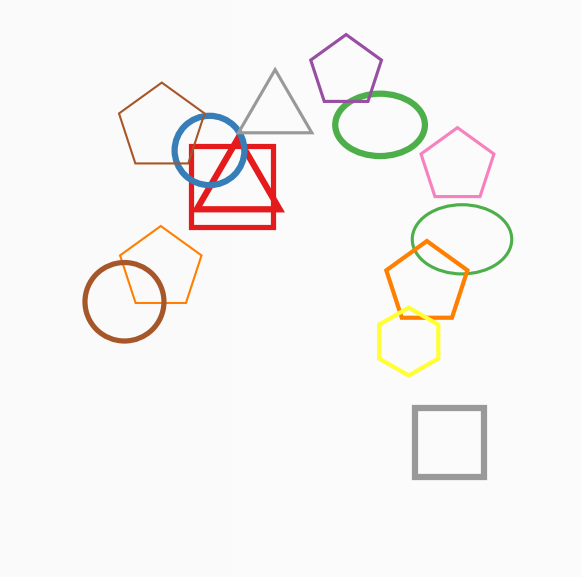[{"shape": "triangle", "thickness": 3, "radius": 0.41, "center": [0.41, 0.678]}, {"shape": "square", "thickness": 2.5, "radius": 0.35, "center": [0.399, 0.676]}, {"shape": "circle", "thickness": 3, "radius": 0.3, "center": [0.36, 0.739]}, {"shape": "oval", "thickness": 3, "radius": 0.39, "center": [0.654, 0.783]}, {"shape": "oval", "thickness": 1.5, "radius": 0.43, "center": [0.795, 0.585]}, {"shape": "pentagon", "thickness": 1.5, "radius": 0.32, "center": [0.595, 0.875]}, {"shape": "pentagon", "thickness": 2, "radius": 0.37, "center": [0.734, 0.508]}, {"shape": "pentagon", "thickness": 1, "radius": 0.37, "center": [0.277, 0.534]}, {"shape": "hexagon", "thickness": 2, "radius": 0.29, "center": [0.703, 0.408]}, {"shape": "circle", "thickness": 2.5, "radius": 0.34, "center": [0.214, 0.477]}, {"shape": "pentagon", "thickness": 1, "radius": 0.39, "center": [0.278, 0.779]}, {"shape": "pentagon", "thickness": 1.5, "radius": 0.33, "center": [0.787, 0.712]}, {"shape": "triangle", "thickness": 1.5, "radius": 0.36, "center": [0.473, 0.806]}, {"shape": "square", "thickness": 3, "radius": 0.3, "center": [0.773, 0.232]}]